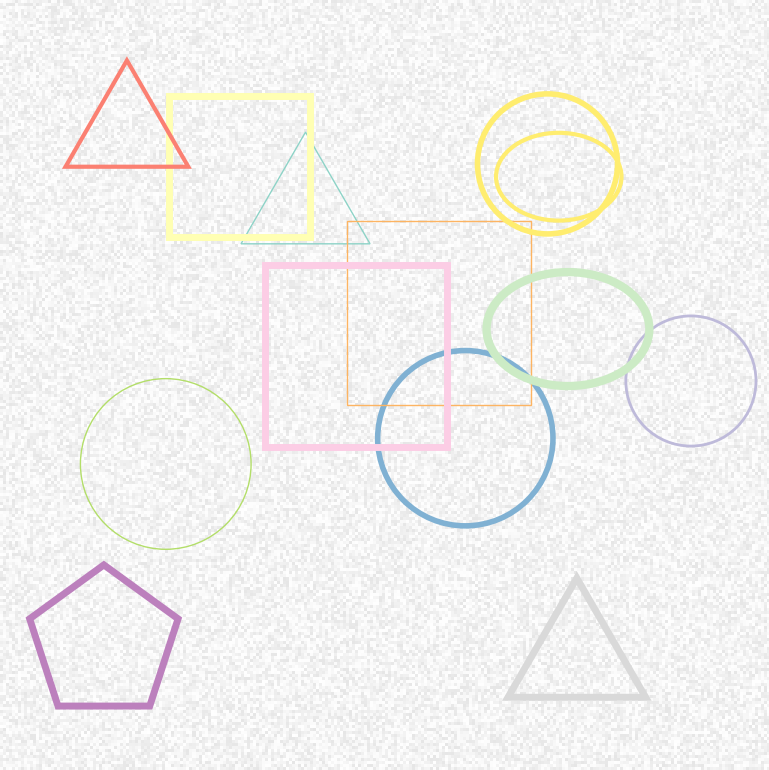[{"shape": "triangle", "thickness": 0.5, "radius": 0.48, "center": [0.397, 0.732]}, {"shape": "square", "thickness": 2.5, "radius": 0.46, "center": [0.311, 0.784]}, {"shape": "circle", "thickness": 1, "radius": 0.42, "center": [0.897, 0.505]}, {"shape": "triangle", "thickness": 1.5, "radius": 0.46, "center": [0.165, 0.829]}, {"shape": "circle", "thickness": 2, "radius": 0.57, "center": [0.604, 0.431]}, {"shape": "square", "thickness": 0.5, "radius": 0.6, "center": [0.571, 0.593]}, {"shape": "circle", "thickness": 0.5, "radius": 0.55, "center": [0.215, 0.397]}, {"shape": "square", "thickness": 2.5, "radius": 0.59, "center": [0.462, 0.537]}, {"shape": "triangle", "thickness": 2.5, "radius": 0.52, "center": [0.749, 0.146]}, {"shape": "pentagon", "thickness": 2.5, "radius": 0.51, "center": [0.135, 0.165]}, {"shape": "oval", "thickness": 3, "radius": 0.53, "center": [0.738, 0.573]}, {"shape": "circle", "thickness": 2, "radius": 0.45, "center": [0.711, 0.787]}, {"shape": "oval", "thickness": 1.5, "radius": 0.41, "center": [0.726, 0.771]}]